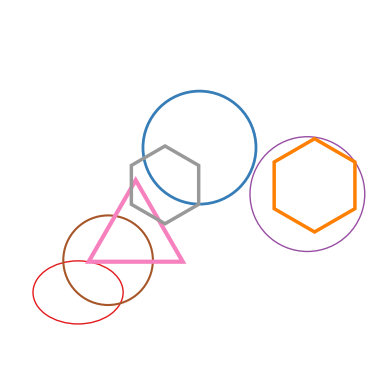[{"shape": "oval", "thickness": 1, "radius": 0.59, "center": [0.203, 0.24]}, {"shape": "circle", "thickness": 2, "radius": 0.73, "center": [0.518, 0.617]}, {"shape": "circle", "thickness": 1, "radius": 0.75, "center": [0.798, 0.496]}, {"shape": "hexagon", "thickness": 2.5, "radius": 0.61, "center": [0.817, 0.519]}, {"shape": "circle", "thickness": 1.5, "radius": 0.58, "center": [0.281, 0.324]}, {"shape": "triangle", "thickness": 3, "radius": 0.71, "center": [0.352, 0.391]}, {"shape": "hexagon", "thickness": 2.5, "radius": 0.5, "center": [0.429, 0.52]}]